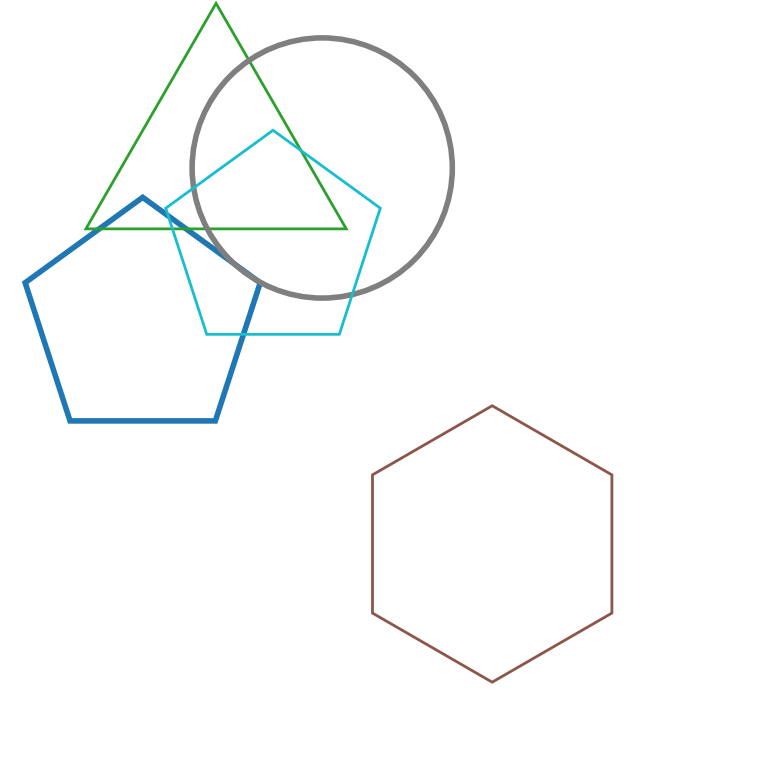[{"shape": "pentagon", "thickness": 2, "radius": 0.8, "center": [0.185, 0.583]}, {"shape": "triangle", "thickness": 1, "radius": 0.98, "center": [0.281, 0.8]}, {"shape": "hexagon", "thickness": 1, "radius": 0.9, "center": [0.639, 0.294]}, {"shape": "circle", "thickness": 2, "radius": 0.84, "center": [0.418, 0.782]}, {"shape": "pentagon", "thickness": 1, "radius": 0.73, "center": [0.355, 0.684]}]